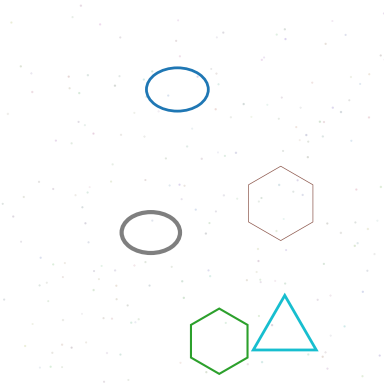[{"shape": "oval", "thickness": 2, "radius": 0.4, "center": [0.461, 0.768]}, {"shape": "hexagon", "thickness": 1.5, "radius": 0.42, "center": [0.569, 0.114]}, {"shape": "hexagon", "thickness": 0.5, "radius": 0.48, "center": [0.729, 0.472]}, {"shape": "oval", "thickness": 3, "radius": 0.38, "center": [0.392, 0.396]}, {"shape": "triangle", "thickness": 2, "radius": 0.47, "center": [0.74, 0.138]}]